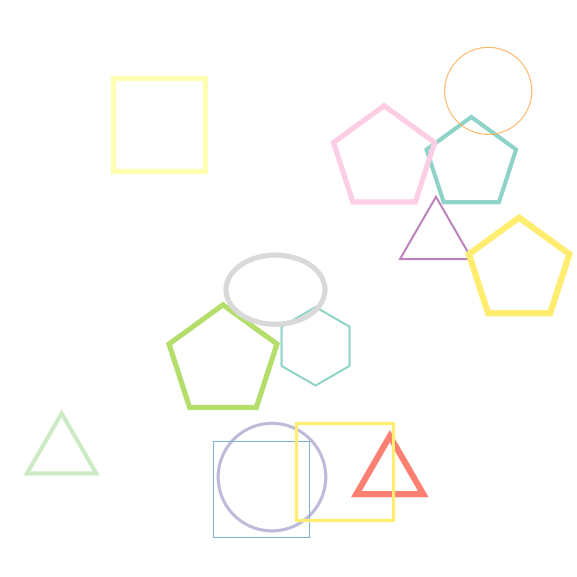[{"shape": "pentagon", "thickness": 2, "radius": 0.41, "center": [0.816, 0.715]}, {"shape": "hexagon", "thickness": 1, "radius": 0.34, "center": [0.546, 0.399]}, {"shape": "square", "thickness": 2.5, "radius": 0.4, "center": [0.275, 0.784]}, {"shape": "circle", "thickness": 1.5, "radius": 0.47, "center": [0.471, 0.173]}, {"shape": "triangle", "thickness": 3, "radius": 0.33, "center": [0.675, 0.177]}, {"shape": "square", "thickness": 0.5, "radius": 0.41, "center": [0.452, 0.152]}, {"shape": "circle", "thickness": 0.5, "radius": 0.38, "center": [0.845, 0.842]}, {"shape": "pentagon", "thickness": 2.5, "radius": 0.49, "center": [0.386, 0.373]}, {"shape": "pentagon", "thickness": 2.5, "radius": 0.46, "center": [0.665, 0.724]}, {"shape": "oval", "thickness": 2.5, "radius": 0.43, "center": [0.477, 0.497]}, {"shape": "triangle", "thickness": 1, "radius": 0.36, "center": [0.755, 0.586]}, {"shape": "triangle", "thickness": 2, "radius": 0.35, "center": [0.107, 0.214]}, {"shape": "pentagon", "thickness": 3, "radius": 0.46, "center": [0.899, 0.531]}, {"shape": "square", "thickness": 1.5, "radius": 0.42, "center": [0.597, 0.183]}]